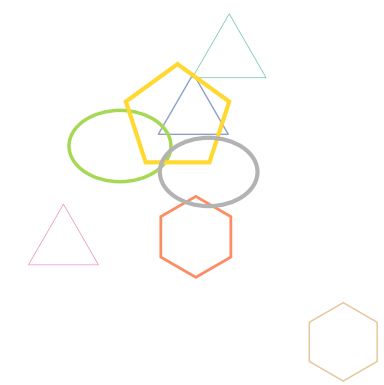[{"shape": "triangle", "thickness": 0.5, "radius": 0.55, "center": [0.595, 0.853]}, {"shape": "hexagon", "thickness": 2, "radius": 0.53, "center": [0.509, 0.385]}, {"shape": "triangle", "thickness": 1, "radius": 0.52, "center": [0.502, 0.704]}, {"shape": "triangle", "thickness": 0.5, "radius": 0.53, "center": [0.165, 0.365]}, {"shape": "oval", "thickness": 2.5, "radius": 0.66, "center": [0.312, 0.621]}, {"shape": "pentagon", "thickness": 3, "radius": 0.71, "center": [0.461, 0.692]}, {"shape": "hexagon", "thickness": 1, "radius": 0.51, "center": [0.892, 0.112]}, {"shape": "oval", "thickness": 3, "radius": 0.63, "center": [0.542, 0.553]}]